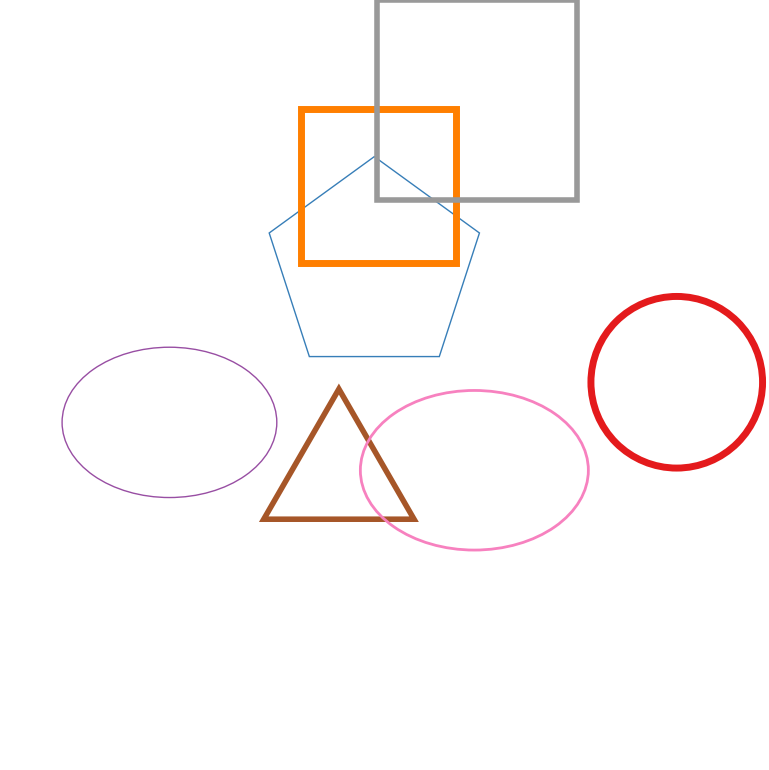[{"shape": "circle", "thickness": 2.5, "radius": 0.56, "center": [0.879, 0.504]}, {"shape": "pentagon", "thickness": 0.5, "radius": 0.72, "center": [0.486, 0.653]}, {"shape": "oval", "thickness": 0.5, "radius": 0.7, "center": [0.22, 0.451]}, {"shape": "square", "thickness": 2.5, "radius": 0.5, "center": [0.491, 0.758]}, {"shape": "triangle", "thickness": 2, "radius": 0.56, "center": [0.44, 0.382]}, {"shape": "oval", "thickness": 1, "radius": 0.74, "center": [0.616, 0.389]}, {"shape": "square", "thickness": 2, "radius": 0.65, "center": [0.619, 0.87]}]